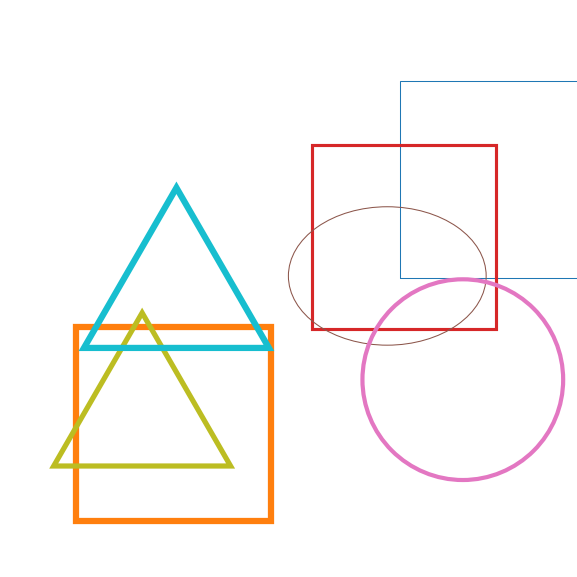[{"shape": "square", "thickness": 0.5, "radius": 0.85, "center": [0.863, 0.688]}, {"shape": "square", "thickness": 3, "radius": 0.84, "center": [0.3, 0.265]}, {"shape": "square", "thickness": 1.5, "radius": 0.8, "center": [0.7, 0.588]}, {"shape": "oval", "thickness": 0.5, "radius": 0.86, "center": [0.671, 0.521]}, {"shape": "circle", "thickness": 2, "radius": 0.87, "center": [0.801, 0.342]}, {"shape": "triangle", "thickness": 2.5, "radius": 0.88, "center": [0.246, 0.281]}, {"shape": "triangle", "thickness": 3, "radius": 0.92, "center": [0.306, 0.489]}]